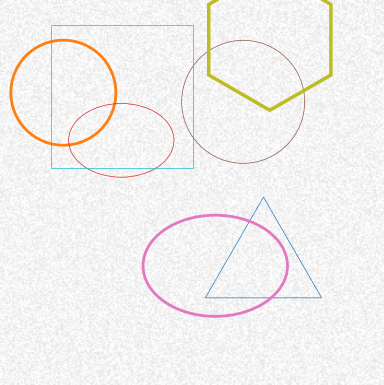[{"shape": "triangle", "thickness": 0.5, "radius": 0.87, "center": [0.684, 0.314]}, {"shape": "circle", "thickness": 2, "radius": 0.68, "center": [0.165, 0.759]}, {"shape": "oval", "thickness": 0.5, "radius": 0.68, "center": [0.315, 0.635]}, {"shape": "circle", "thickness": 0.5, "radius": 0.8, "center": [0.632, 0.736]}, {"shape": "oval", "thickness": 2, "radius": 0.94, "center": [0.559, 0.31]}, {"shape": "hexagon", "thickness": 2.5, "radius": 0.92, "center": [0.701, 0.897]}, {"shape": "square", "thickness": 0.5, "radius": 0.93, "center": [0.317, 0.749]}]